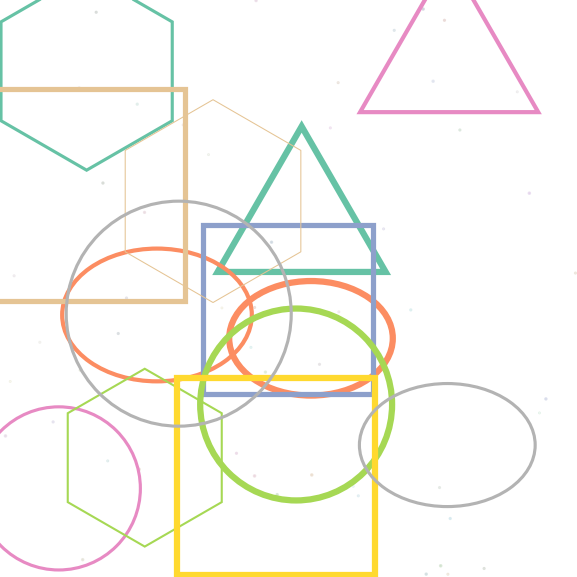[{"shape": "triangle", "thickness": 3, "radius": 0.84, "center": [0.522, 0.612]}, {"shape": "hexagon", "thickness": 1.5, "radius": 0.86, "center": [0.15, 0.876]}, {"shape": "oval", "thickness": 3, "radius": 0.71, "center": [0.539, 0.413]}, {"shape": "oval", "thickness": 2, "radius": 0.82, "center": [0.272, 0.454]}, {"shape": "square", "thickness": 2.5, "radius": 0.73, "center": [0.498, 0.463]}, {"shape": "triangle", "thickness": 2, "radius": 0.89, "center": [0.778, 0.894]}, {"shape": "circle", "thickness": 1.5, "radius": 0.71, "center": [0.102, 0.153]}, {"shape": "hexagon", "thickness": 1, "radius": 0.77, "center": [0.251, 0.207]}, {"shape": "circle", "thickness": 3, "radius": 0.83, "center": [0.513, 0.299]}, {"shape": "square", "thickness": 3, "radius": 0.86, "center": [0.478, 0.174]}, {"shape": "square", "thickness": 2.5, "radius": 0.92, "center": [0.137, 0.661]}, {"shape": "hexagon", "thickness": 0.5, "radius": 0.88, "center": [0.369, 0.651]}, {"shape": "circle", "thickness": 1.5, "radius": 0.97, "center": [0.309, 0.456]}, {"shape": "oval", "thickness": 1.5, "radius": 0.76, "center": [0.775, 0.228]}]